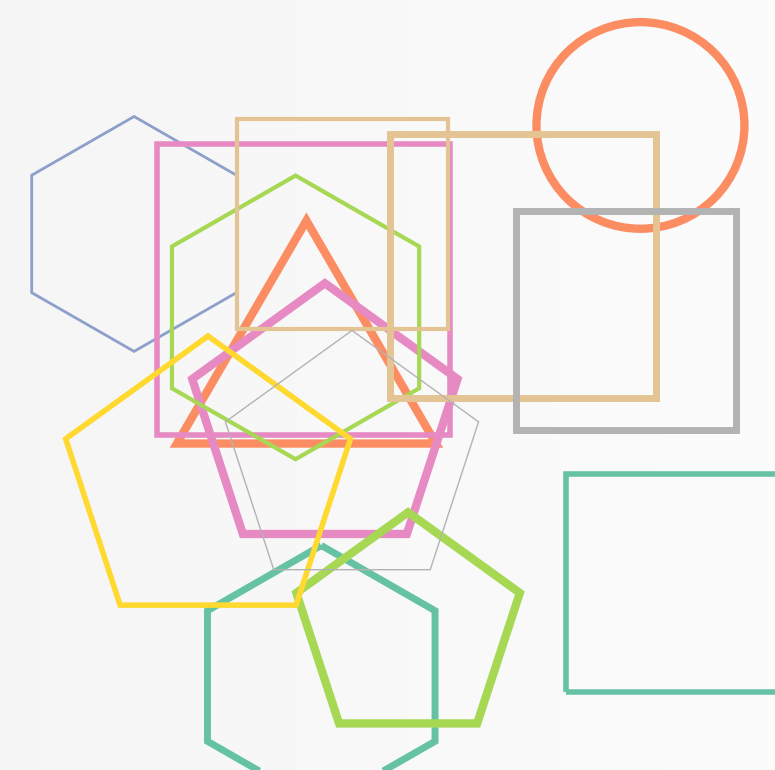[{"shape": "square", "thickness": 2, "radius": 0.71, "center": [0.871, 0.243]}, {"shape": "hexagon", "thickness": 2.5, "radius": 0.85, "center": [0.415, 0.122]}, {"shape": "triangle", "thickness": 3, "radius": 0.96, "center": [0.395, 0.52]}, {"shape": "circle", "thickness": 3, "radius": 0.67, "center": [0.826, 0.837]}, {"shape": "hexagon", "thickness": 1, "radius": 0.76, "center": [0.173, 0.696]}, {"shape": "square", "thickness": 2, "radius": 0.95, "center": [0.391, 0.624]}, {"shape": "pentagon", "thickness": 3, "radius": 0.9, "center": [0.419, 0.452]}, {"shape": "hexagon", "thickness": 1.5, "radius": 0.92, "center": [0.381, 0.588]}, {"shape": "pentagon", "thickness": 3, "radius": 0.76, "center": [0.527, 0.183]}, {"shape": "pentagon", "thickness": 2, "radius": 0.97, "center": [0.269, 0.37]}, {"shape": "square", "thickness": 2.5, "radius": 0.86, "center": [0.674, 0.654]}, {"shape": "square", "thickness": 1.5, "radius": 0.68, "center": [0.442, 0.709]}, {"shape": "square", "thickness": 2.5, "radius": 0.71, "center": [0.808, 0.584]}, {"shape": "pentagon", "thickness": 0.5, "radius": 0.86, "center": [0.454, 0.399]}]